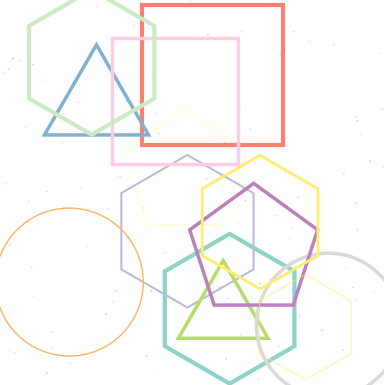[{"shape": "hexagon", "thickness": 3, "radius": 0.97, "center": [0.596, 0.198]}, {"shape": "pentagon", "thickness": 0.5, "radius": 0.83, "center": [0.48, 0.552]}, {"shape": "hexagon", "thickness": 1.5, "radius": 0.99, "center": [0.487, 0.399]}, {"shape": "square", "thickness": 3, "radius": 0.91, "center": [0.552, 0.805]}, {"shape": "triangle", "thickness": 2.5, "radius": 0.78, "center": [0.251, 0.728]}, {"shape": "circle", "thickness": 1, "radius": 0.96, "center": [0.18, 0.267]}, {"shape": "triangle", "thickness": 2.5, "radius": 0.67, "center": [0.58, 0.189]}, {"shape": "square", "thickness": 2.5, "radius": 0.81, "center": [0.455, 0.737]}, {"shape": "circle", "thickness": 2.5, "radius": 0.94, "center": [0.853, 0.155]}, {"shape": "pentagon", "thickness": 2.5, "radius": 0.87, "center": [0.659, 0.349]}, {"shape": "hexagon", "thickness": 3, "radius": 0.94, "center": [0.238, 0.838]}, {"shape": "hexagon", "thickness": 2, "radius": 0.87, "center": [0.675, 0.423]}, {"shape": "hexagon", "thickness": 0.5, "radius": 0.69, "center": [0.793, 0.15]}]